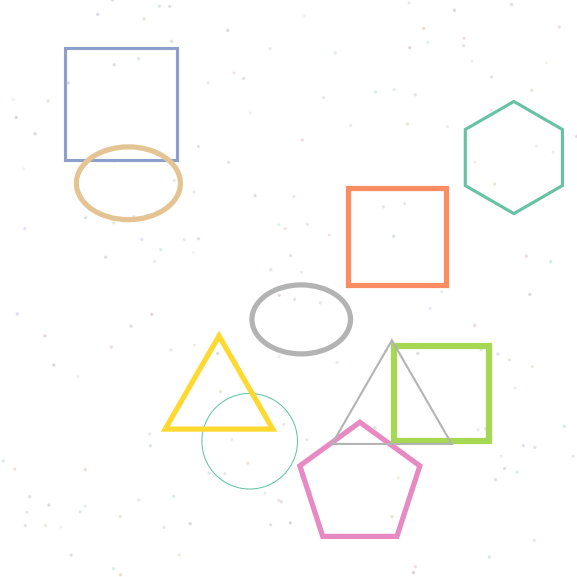[{"shape": "hexagon", "thickness": 1.5, "radius": 0.49, "center": [0.89, 0.726]}, {"shape": "circle", "thickness": 0.5, "radius": 0.41, "center": [0.432, 0.235]}, {"shape": "square", "thickness": 2.5, "radius": 0.42, "center": [0.688, 0.589]}, {"shape": "square", "thickness": 1.5, "radius": 0.49, "center": [0.21, 0.819]}, {"shape": "pentagon", "thickness": 2.5, "radius": 0.55, "center": [0.623, 0.159]}, {"shape": "square", "thickness": 3, "radius": 0.41, "center": [0.764, 0.317]}, {"shape": "triangle", "thickness": 2.5, "radius": 0.54, "center": [0.379, 0.31]}, {"shape": "oval", "thickness": 2.5, "radius": 0.45, "center": [0.222, 0.682]}, {"shape": "triangle", "thickness": 1, "radius": 0.6, "center": [0.679, 0.29]}, {"shape": "oval", "thickness": 2.5, "radius": 0.43, "center": [0.522, 0.446]}]